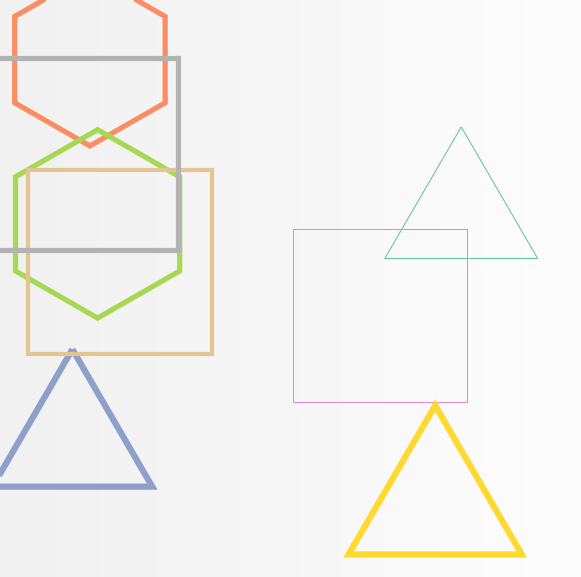[{"shape": "triangle", "thickness": 0.5, "radius": 0.76, "center": [0.794, 0.627]}, {"shape": "hexagon", "thickness": 2.5, "radius": 0.75, "center": [0.155, 0.896]}, {"shape": "triangle", "thickness": 3, "radius": 0.79, "center": [0.125, 0.236]}, {"shape": "square", "thickness": 0.5, "radius": 0.75, "center": [0.653, 0.453]}, {"shape": "hexagon", "thickness": 2.5, "radius": 0.82, "center": [0.168, 0.611]}, {"shape": "triangle", "thickness": 3, "radius": 0.86, "center": [0.749, 0.125]}, {"shape": "square", "thickness": 2, "radius": 0.8, "center": [0.207, 0.546]}, {"shape": "square", "thickness": 2.5, "radius": 0.83, "center": [0.14, 0.733]}]